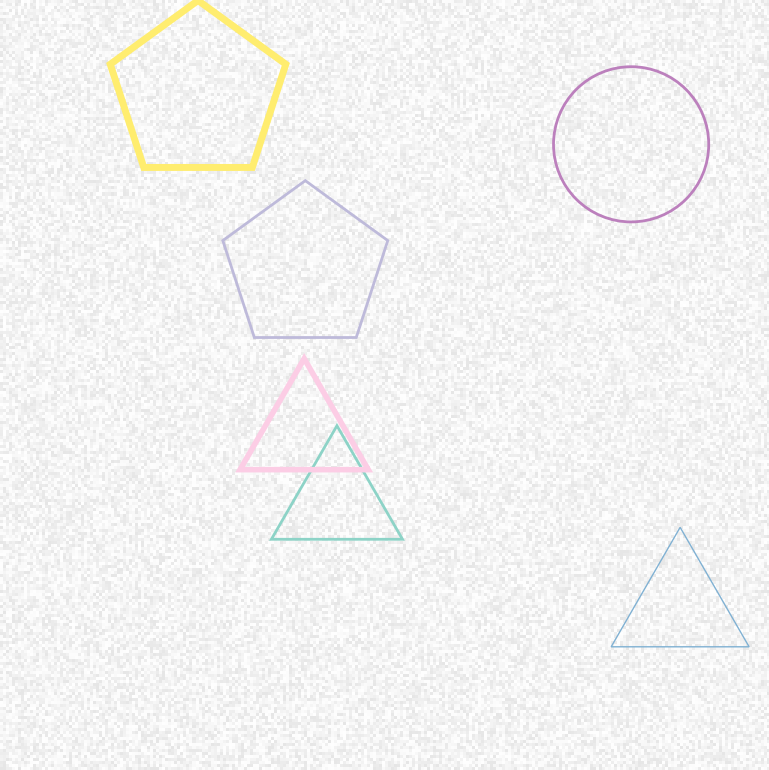[{"shape": "triangle", "thickness": 1, "radius": 0.49, "center": [0.438, 0.349]}, {"shape": "pentagon", "thickness": 1, "radius": 0.56, "center": [0.396, 0.653]}, {"shape": "triangle", "thickness": 0.5, "radius": 0.52, "center": [0.883, 0.212]}, {"shape": "triangle", "thickness": 2, "radius": 0.48, "center": [0.395, 0.438]}, {"shape": "circle", "thickness": 1, "radius": 0.5, "center": [0.82, 0.813]}, {"shape": "pentagon", "thickness": 2.5, "radius": 0.6, "center": [0.257, 0.88]}]